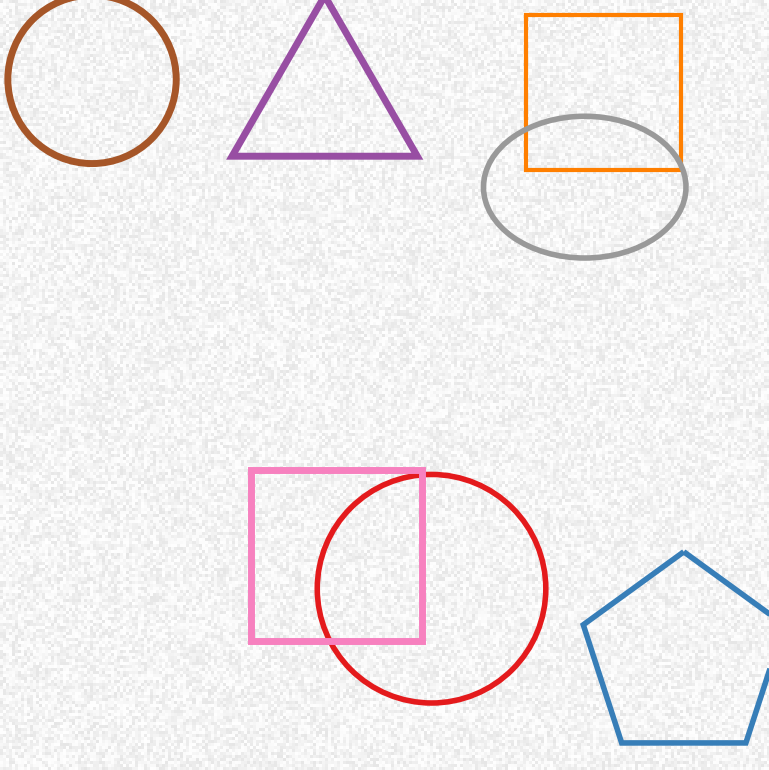[{"shape": "circle", "thickness": 2, "radius": 0.74, "center": [0.56, 0.235]}, {"shape": "pentagon", "thickness": 2, "radius": 0.69, "center": [0.888, 0.146]}, {"shape": "triangle", "thickness": 2.5, "radius": 0.69, "center": [0.422, 0.867]}, {"shape": "square", "thickness": 1.5, "radius": 0.51, "center": [0.784, 0.88]}, {"shape": "circle", "thickness": 2.5, "radius": 0.55, "center": [0.12, 0.897]}, {"shape": "square", "thickness": 2.5, "radius": 0.56, "center": [0.437, 0.279]}, {"shape": "oval", "thickness": 2, "radius": 0.66, "center": [0.759, 0.757]}]